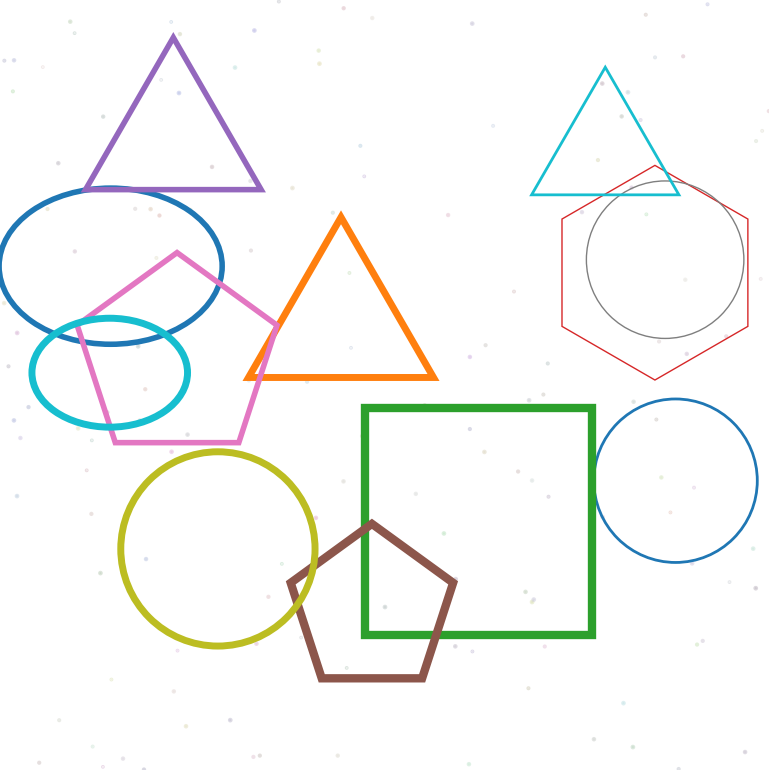[{"shape": "circle", "thickness": 1, "radius": 0.53, "center": [0.877, 0.376]}, {"shape": "oval", "thickness": 2, "radius": 0.72, "center": [0.144, 0.654]}, {"shape": "triangle", "thickness": 2.5, "radius": 0.69, "center": [0.443, 0.579]}, {"shape": "square", "thickness": 3, "radius": 0.74, "center": [0.622, 0.323]}, {"shape": "hexagon", "thickness": 0.5, "radius": 0.7, "center": [0.851, 0.646]}, {"shape": "triangle", "thickness": 2, "radius": 0.66, "center": [0.225, 0.82]}, {"shape": "pentagon", "thickness": 3, "radius": 0.55, "center": [0.483, 0.209]}, {"shape": "pentagon", "thickness": 2, "radius": 0.68, "center": [0.23, 0.535]}, {"shape": "circle", "thickness": 0.5, "radius": 0.51, "center": [0.864, 0.663]}, {"shape": "circle", "thickness": 2.5, "radius": 0.63, "center": [0.283, 0.287]}, {"shape": "oval", "thickness": 2.5, "radius": 0.51, "center": [0.143, 0.516]}, {"shape": "triangle", "thickness": 1, "radius": 0.55, "center": [0.786, 0.802]}]